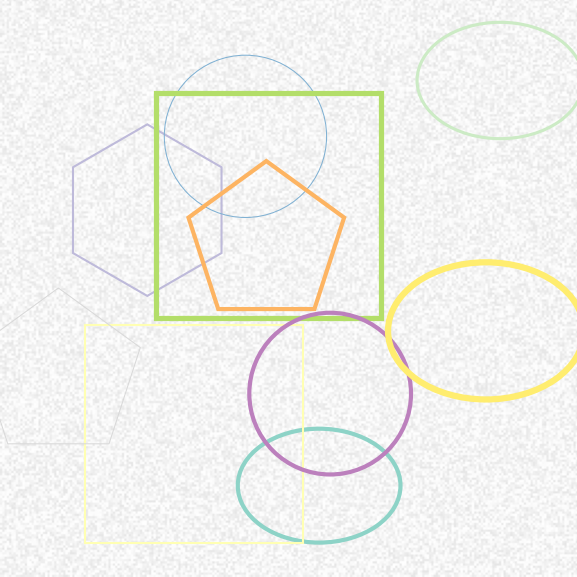[{"shape": "oval", "thickness": 2, "radius": 0.7, "center": [0.553, 0.158]}, {"shape": "square", "thickness": 1, "radius": 0.94, "center": [0.336, 0.248]}, {"shape": "hexagon", "thickness": 1, "radius": 0.74, "center": [0.255, 0.635]}, {"shape": "circle", "thickness": 0.5, "radius": 0.7, "center": [0.425, 0.763]}, {"shape": "pentagon", "thickness": 2, "radius": 0.71, "center": [0.461, 0.579]}, {"shape": "square", "thickness": 2.5, "radius": 0.97, "center": [0.465, 0.643]}, {"shape": "pentagon", "thickness": 0.5, "radius": 0.75, "center": [0.101, 0.351]}, {"shape": "circle", "thickness": 2, "radius": 0.7, "center": [0.572, 0.318]}, {"shape": "oval", "thickness": 1.5, "radius": 0.72, "center": [0.866, 0.86]}, {"shape": "oval", "thickness": 3, "radius": 0.85, "center": [0.842, 0.426]}]